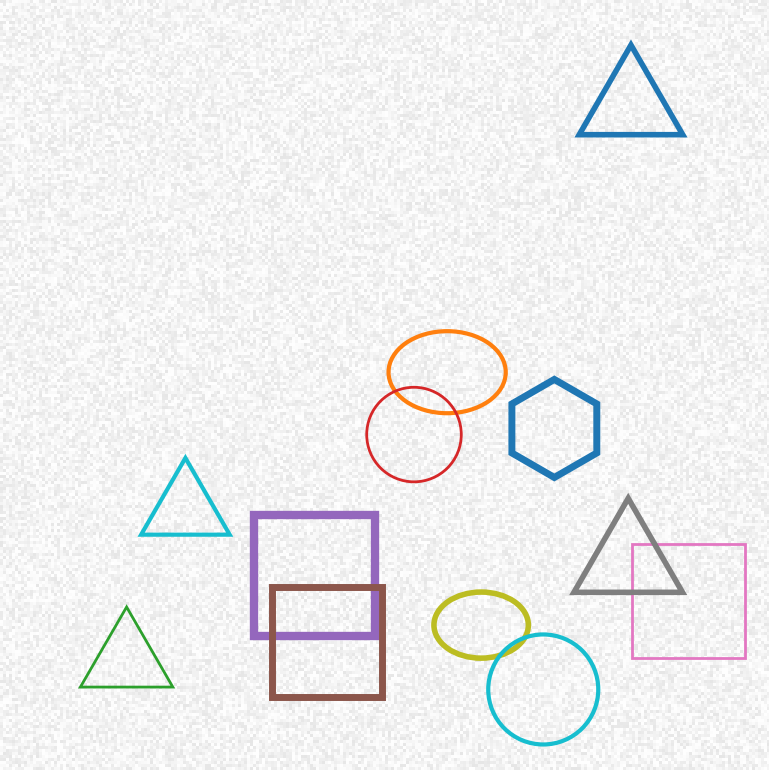[{"shape": "hexagon", "thickness": 2.5, "radius": 0.32, "center": [0.72, 0.444]}, {"shape": "triangle", "thickness": 2, "radius": 0.39, "center": [0.819, 0.864]}, {"shape": "oval", "thickness": 1.5, "radius": 0.38, "center": [0.581, 0.517]}, {"shape": "triangle", "thickness": 1, "radius": 0.35, "center": [0.164, 0.142]}, {"shape": "circle", "thickness": 1, "radius": 0.31, "center": [0.538, 0.436]}, {"shape": "square", "thickness": 3, "radius": 0.39, "center": [0.408, 0.253]}, {"shape": "square", "thickness": 2.5, "radius": 0.36, "center": [0.425, 0.166]}, {"shape": "square", "thickness": 1, "radius": 0.37, "center": [0.894, 0.22]}, {"shape": "triangle", "thickness": 2, "radius": 0.41, "center": [0.816, 0.271]}, {"shape": "oval", "thickness": 2, "radius": 0.31, "center": [0.625, 0.188]}, {"shape": "circle", "thickness": 1.5, "radius": 0.36, "center": [0.706, 0.105]}, {"shape": "triangle", "thickness": 1.5, "radius": 0.33, "center": [0.241, 0.339]}]